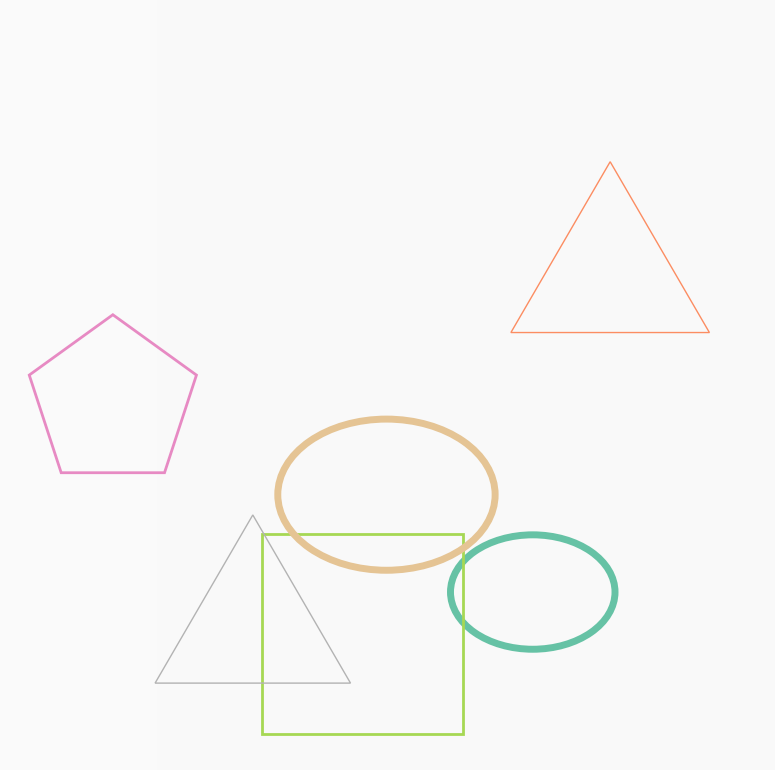[{"shape": "oval", "thickness": 2.5, "radius": 0.53, "center": [0.687, 0.231]}, {"shape": "triangle", "thickness": 0.5, "radius": 0.74, "center": [0.787, 0.642]}, {"shape": "pentagon", "thickness": 1, "radius": 0.57, "center": [0.146, 0.478]}, {"shape": "square", "thickness": 1, "radius": 0.65, "center": [0.468, 0.177]}, {"shape": "oval", "thickness": 2.5, "radius": 0.7, "center": [0.499, 0.358]}, {"shape": "triangle", "thickness": 0.5, "radius": 0.73, "center": [0.326, 0.186]}]